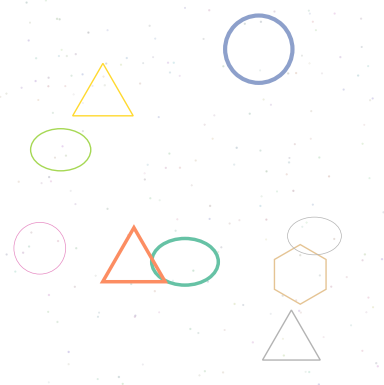[{"shape": "oval", "thickness": 2.5, "radius": 0.43, "center": [0.481, 0.32]}, {"shape": "triangle", "thickness": 2.5, "radius": 0.47, "center": [0.348, 0.315]}, {"shape": "circle", "thickness": 3, "radius": 0.44, "center": [0.672, 0.872]}, {"shape": "circle", "thickness": 0.5, "radius": 0.34, "center": [0.103, 0.355]}, {"shape": "oval", "thickness": 1, "radius": 0.39, "center": [0.158, 0.611]}, {"shape": "triangle", "thickness": 1, "radius": 0.45, "center": [0.267, 0.745]}, {"shape": "hexagon", "thickness": 1, "radius": 0.39, "center": [0.78, 0.287]}, {"shape": "triangle", "thickness": 1, "radius": 0.43, "center": [0.757, 0.108]}, {"shape": "oval", "thickness": 0.5, "radius": 0.35, "center": [0.817, 0.387]}]